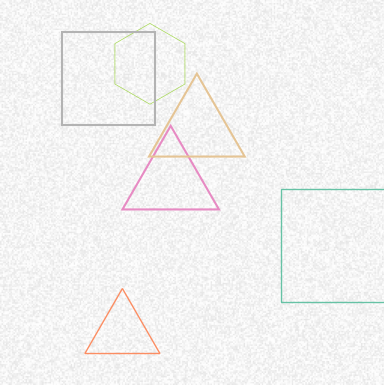[{"shape": "square", "thickness": 1, "radius": 0.73, "center": [0.876, 0.363]}, {"shape": "triangle", "thickness": 1, "radius": 0.56, "center": [0.318, 0.138]}, {"shape": "triangle", "thickness": 1.5, "radius": 0.72, "center": [0.443, 0.528]}, {"shape": "hexagon", "thickness": 0.5, "radius": 0.53, "center": [0.389, 0.834]}, {"shape": "triangle", "thickness": 1.5, "radius": 0.72, "center": [0.511, 0.665]}, {"shape": "square", "thickness": 1.5, "radius": 0.6, "center": [0.281, 0.796]}]